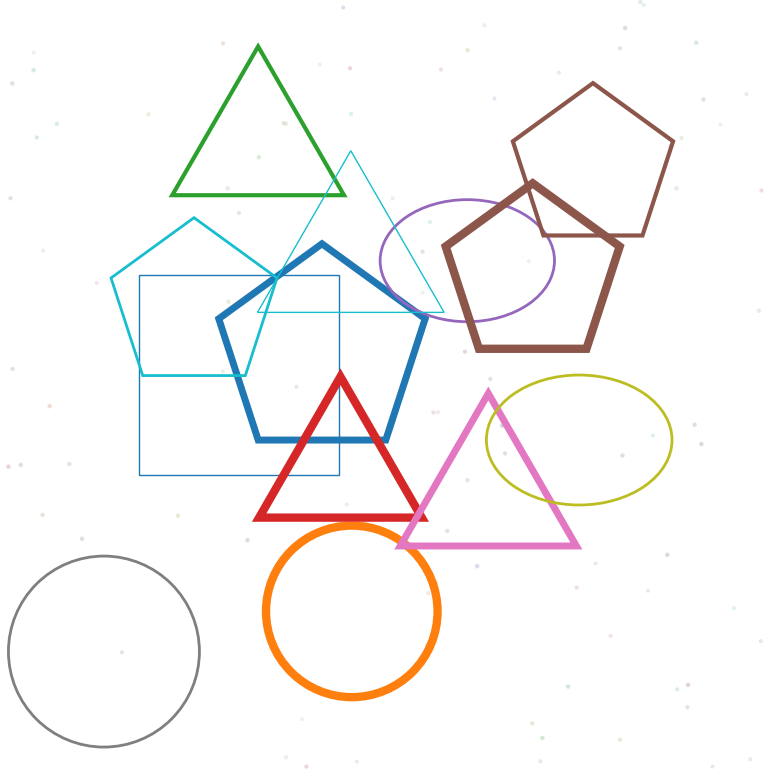[{"shape": "square", "thickness": 0.5, "radius": 0.65, "center": [0.311, 0.513]}, {"shape": "pentagon", "thickness": 2.5, "radius": 0.7, "center": [0.418, 0.542]}, {"shape": "circle", "thickness": 3, "radius": 0.56, "center": [0.457, 0.206]}, {"shape": "triangle", "thickness": 1.5, "radius": 0.64, "center": [0.335, 0.811]}, {"shape": "triangle", "thickness": 3, "radius": 0.61, "center": [0.442, 0.389]}, {"shape": "oval", "thickness": 1, "radius": 0.57, "center": [0.607, 0.661]}, {"shape": "pentagon", "thickness": 3, "radius": 0.59, "center": [0.692, 0.643]}, {"shape": "pentagon", "thickness": 1.5, "radius": 0.55, "center": [0.77, 0.783]}, {"shape": "triangle", "thickness": 2.5, "radius": 0.66, "center": [0.634, 0.357]}, {"shape": "circle", "thickness": 1, "radius": 0.62, "center": [0.135, 0.154]}, {"shape": "oval", "thickness": 1, "radius": 0.6, "center": [0.752, 0.429]}, {"shape": "pentagon", "thickness": 1, "radius": 0.57, "center": [0.252, 0.604]}, {"shape": "triangle", "thickness": 0.5, "radius": 0.7, "center": [0.456, 0.664]}]